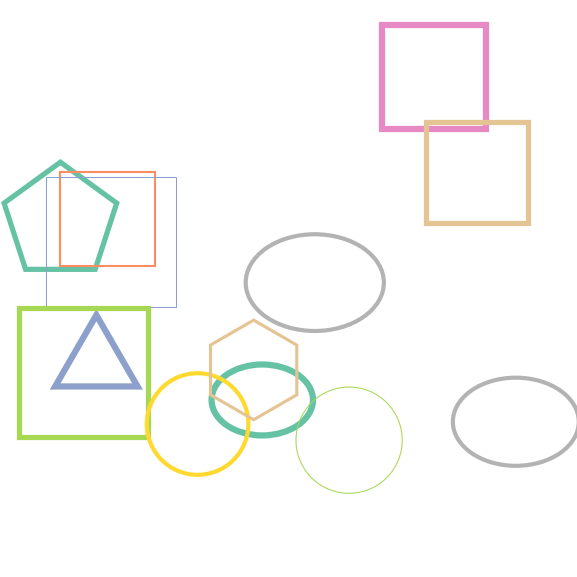[{"shape": "oval", "thickness": 3, "radius": 0.44, "center": [0.454, 0.307]}, {"shape": "pentagon", "thickness": 2.5, "radius": 0.51, "center": [0.105, 0.616]}, {"shape": "square", "thickness": 1, "radius": 0.41, "center": [0.186, 0.62]}, {"shape": "triangle", "thickness": 3, "radius": 0.41, "center": [0.167, 0.371]}, {"shape": "square", "thickness": 0.5, "radius": 0.56, "center": [0.192, 0.58]}, {"shape": "square", "thickness": 3, "radius": 0.45, "center": [0.752, 0.866]}, {"shape": "square", "thickness": 2.5, "radius": 0.56, "center": [0.144, 0.354]}, {"shape": "circle", "thickness": 0.5, "radius": 0.46, "center": [0.605, 0.237]}, {"shape": "circle", "thickness": 2, "radius": 0.44, "center": [0.342, 0.265]}, {"shape": "hexagon", "thickness": 1.5, "radius": 0.43, "center": [0.439, 0.359]}, {"shape": "square", "thickness": 2.5, "radius": 0.44, "center": [0.825, 0.701]}, {"shape": "oval", "thickness": 2, "radius": 0.55, "center": [0.893, 0.269]}, {"shape": "oval", "thickness": 2, "radius": 0.6, "center": [0.545, 0.51]}]